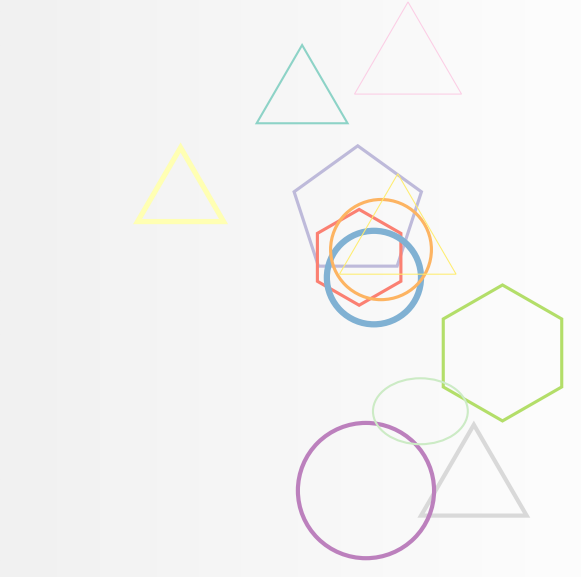[{"shape": "triangle", "thickness": 1, "radius": 0.45, "center": [0.52, 0.831]}, {"shape": "triangle", "thickness": 2.5, "radius": 0.43, "center": [0.311, 0.658]}, {"shape": "pentagon", "thickness": 1.5, "radius": 0.58, "center": [0.616, 0.631]}, {"shape": "hexagon", "thickness": 1.5, "radius": 0.41, "center": [0.618, 0.554]}, {"shape": "circle", "thickness": 3, "radius": 0.4, "center": [0.643, 0.518]}, {"shape": "circle", "thickness": 1.5, "radius": 0.43, "center": [0.655, 0.567]}, {"shape": "hexagon", "thickness": 1.5, "radius": 0.59, "center": [0.865, 0.388]}, {"shape": "triangle", "thickness": 0.5, "radius": 0.53, "center": [0.702, 0.889]}, {"shape": "triangle", "thickness": 2, "radius": 0.52, "center": [0.815, 0.159]}, {"shape": "circle", "thickness": 2, "radius": 0.59, "center": [0.63, 0.15]}, {"shape": "oval", "thickness": 1, "radius": 0.41, "center": [0.723, 0.287]}, {"shape": "triangle", "thickness": 0.5, "radius": 0.58, "center": [0.684, 0.582]}]